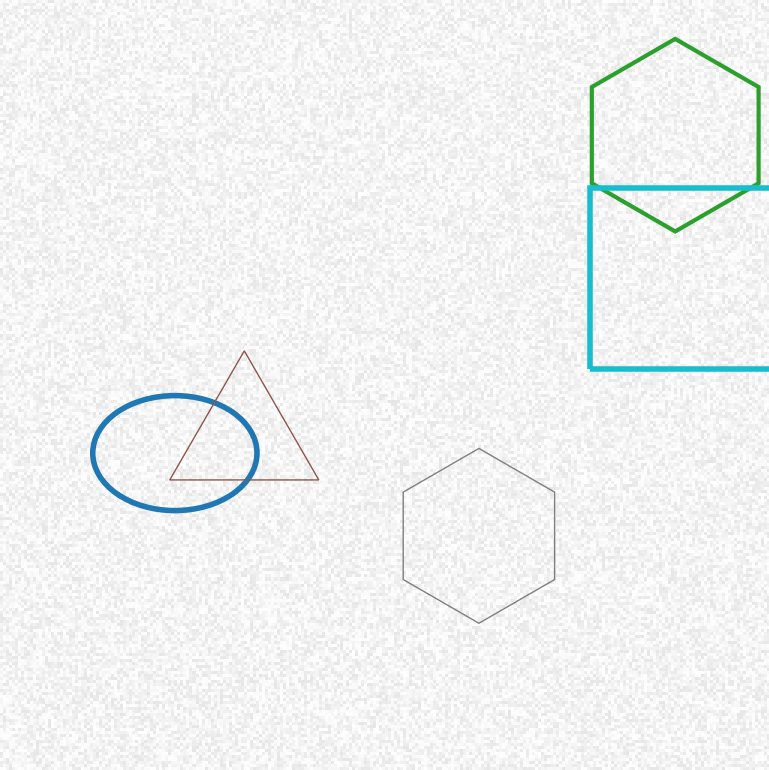[{"shape": "oval", "thickness": 2, "radius": 0.53, "center": [0.227, 0.412]}, {"shape": "hexagon", "thickness": 1.5, "radius": 0.63, "center": [0.877, 0.824]}, {"shape": "triangle", "thickness": 0.5, "radius": 0.56, "center": [0.317, 0.433]}, {"shape": "hexagon", "thickness": 0.5, "radius": 0.57, "center": [0.622, 0.304]}, {"shape": "square", "thickness": 2, "radius": 0.59, "center": [0.884, 0.638]}]